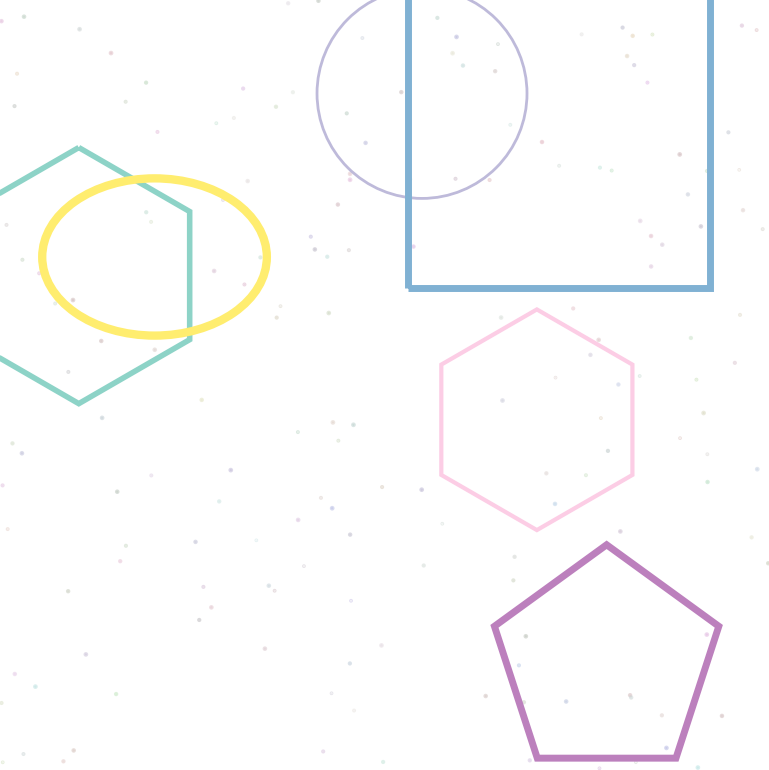[{"shape": "hexagon", "thickness": 2, "radius": 0.83, "center": [0.102, 0.642]}, {"shape": "circle", "thickness": 1, "radius": 0.68, "center": [0.548, 0.879]}, {"shape": "square", "thickness": 2.5, "radius": 0.98, "center": [0.726, 0.823]}, {"shape": "hexagon", "thickness": 1.5, "radius": 0.72, "center": [0.697, 0.455]}, {"shape": "pentagon", "thickness": 2.5, "radius": 0.77, "center": [0.788, 0.139]}, {"shape": "oval", "thickness": 3, "radius": 0.73, "center": [0.201, 0.666]}]